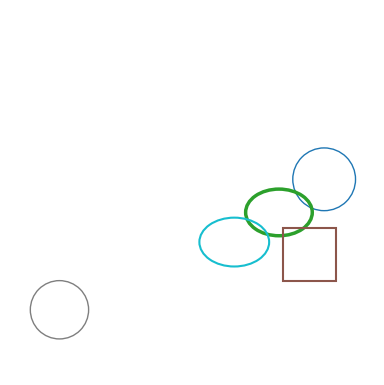[{"shape": "circle", "thickness": 1, "radius": 0.41, "center": [0.842, 0.534]}, {"shape": "oval", "thickness": 2.5, "radius": 0.43, "center": [0.725, 0.448]}, {"shape": "square", "thickness": 1.5, "radius": 0.34, "center": [0.804, 0.339]}, {"shape": "circle", "thickness": 1, "radius": 0.38, "center": [0.154, 0.195]}, {"shape": "oval", "thickness": 1.5, "radius": 0.45, "center": [0.608, 0.371]}]